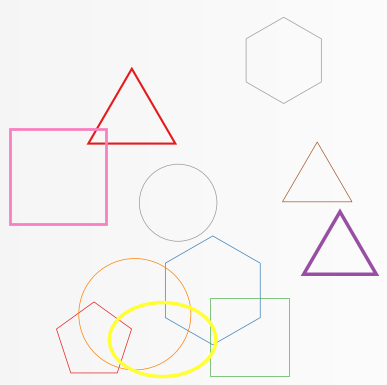[{"shape": "triangle", "thickness": 1.5, "radius": 0.65, "center": [0.34, 0.692]}, {"shape": "pentagon", "thickness": 0.5, "radius": 0.51, "center": [0.243, 0.114]}, {"shape": "hexagon", "thickness": 0.5, "radius": 0.71, "center": [0.549, 0.246]}, {"shape": "square", "thickness": 0.5, "radius": 0.51, "center": [0.643, 0.124]}, {"shape": "triangle", "thickness": 2.5, "radius": 0.54, "center": [0.877, 0.342]}, {"shape": "circle", "thickness": 0.5, "radius": 0.72, "center": [0.348, 0.184]}, {"shape": "oval", "thickness": 2.5, "radius": 0.69, "center": [0.42, 0.118]}, {"shape": "triangle", "thickness": 0.5, "radius": 0.52, "center": [0.819, 0.528]}, {"shape": "square", "thickness": 2, "radius": 0.62, "center": [0.15, 0.541]}, {"shape": "hexagon", "thickness": 0.5, "radius": 0.56, "center": [0.732, 0.843]}, {"shape": "circle", "thickness": 0.5, "radius": 0.5, "center": [0.46, 0.473]}]